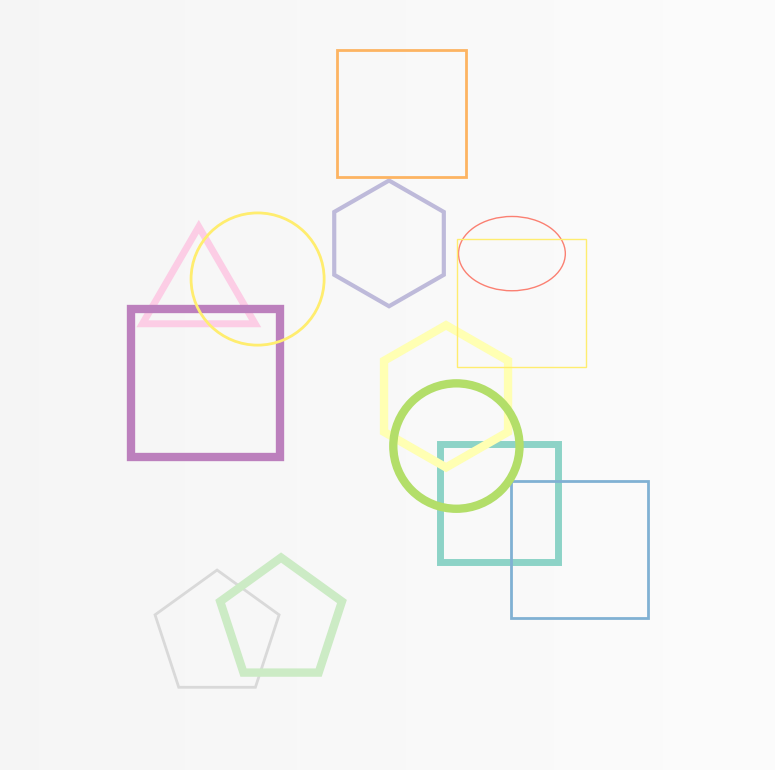[{"shape": "square", "thickness": 2.5, "radius": 0.38, "center": [0.643, 0.347]}, {"shape": "hexagon", "thickness": 3, "radius": 0.46, "center": [0.576, 0.485]}, {"shape": "hexagon", "thickness": 1.5, "radius": 0.41, "center": [0.502, 0.684]}, {"shape": "oval", "thickness": 0.5, "radius": 0.34, "center": [0.661, 0.671]}, {"shape": "square", "thickness": 1, "radius": 0.44, "center": [0.748, 0.286]}, {"shape": "square", "thickness": 1, "radius": 0.41, "center": [0.518, 0.853]}, {"shape": "circle", "thickness": 3, "radius": 0.41, "center": [0.589, 0.421]}, {"shape": "triangle", "thickness": 2.5, "radius": 0.42, "center": [0.257, 0.622]}, {"shape": "pentagon", "thickness": 1, "radius": 0.42, "center": [0.28, 0.176]}, {"shape": "square", "thickness": 3, "radius": 0.48, "center": [0.266, 0.503]}, {"shape": "pentagon", "thickness": 3, "radius": 0.41, "center": [0.363, 0.193]}, {"shape": "circle", "thickness": 1, "radius": 0.43, "center": [0.332, 0.638]}, {"shape": "square", "thickness": 0.5, "radius": 0.41, "center": [0.673, 0.607]}]